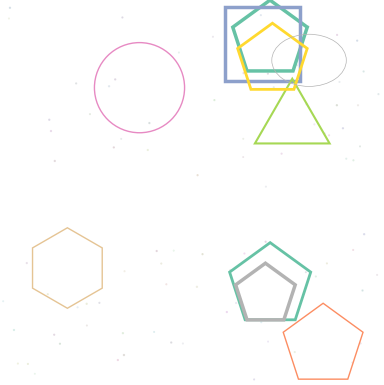[{"shape": "pentagon", "thickness": 2, "radius": 0.55, "center": [0.702, 0.259]}, {"shape": "pentagon", "thickness": 2.5, "radius": 0.51, "center": [0.701, 0.898]}, {"shape": "pentagon", "thickness": 1, "radius": 0.54, "center": [0.839, 0.103]}, {"shape": "square", "thickness": 2.5, "radius": 0.48, "center": [0.682, 0.886]}, {"shape": "circle", "thickness": 1, "radius": 0.59, "center": [0.362, 0.772]}, {"shape": "triangle", "thickness": 1.5, "radius": 0.56, "center": [0.759, 0.683]}, {"shape": "pentagon", "thickness": 2, "radius": 0.47, "center": [0.708, 0.845]}, {"shape": "hexagon", "thickness": 1, "radius": 0.52, "center": [0.175, 0.304]}, {"shape": "pentagon", "thickness": 2.5, "radius": 0.41, "center": [0.689, 0.235]}, {"shape": "oval", "thickness": 0.5, "radius": 0.48, "center": [0.803, 0.843]}]